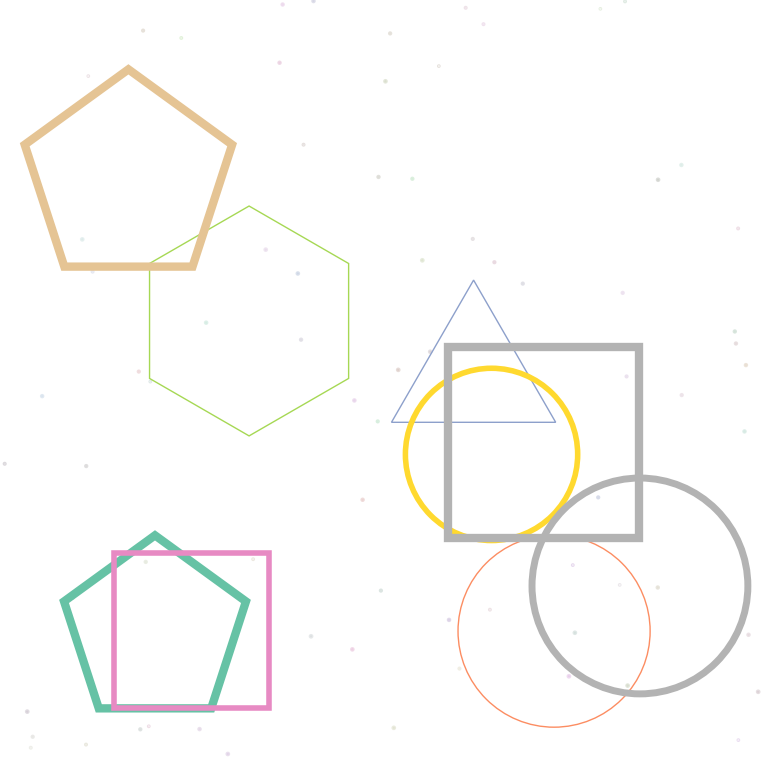[{"shape": "pentagon", "thickness": 3, "radius": 0.62, "center": [0.201, 0.181]}, {"shape": "circle", "thickness": 0.5, "radius": 0.62, "center": [0.72, 0.18]}, {"shape": "triangle", "thickness": 0.5, "radius": 0.62, "center": [0.615, 0.513]}, {"shape": "square", "thickness": 2, "radius": 0.5, "center": [0.249, 0.181]}, {"shape": "hexagon", "thickness": 0.5, "radius": 0.75, "center": [0.323, 0.583]}, {"shape": "circle", "thickness": 2, "radius": 0.56, "center": [0.638, 0.41]}, {"shape": "pentagon", "thickness": 3, "radius": 0.71, "center": [0.167, 0.768]}, {"shape": "square", "thickness": 3, "radius": 0.62, "center": [0.706, 0.425]}, {"shape": "circle", "thickness": 2.5, "radius": 0.7, "center": [0.831, 0.239]}]